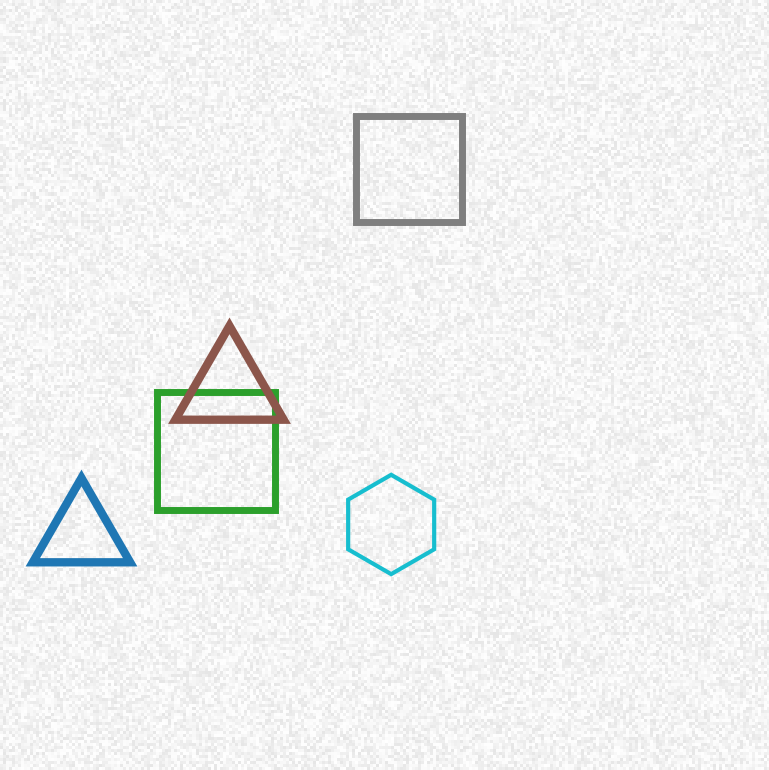[{"shape": "triangle", "thickness": 3, "radius": 0.37, "center": [0.106, 0.306]}, {"shape": "square", "thickness": 2.5, "radius": 0.38, "center": [0.28, 0.415]}, {"shape": "triangle", "thickness": 3, "radius": 0.41, "center": [0.298, 0.496]}, {"shape": "square", "thickness": 2.5, "radius": 0.34, "center": [0.531, 0.781]}, {"shape": "hexagon", "thickness": 1.5, "radius": 0.32, "center": [0.508, 0.319]}]